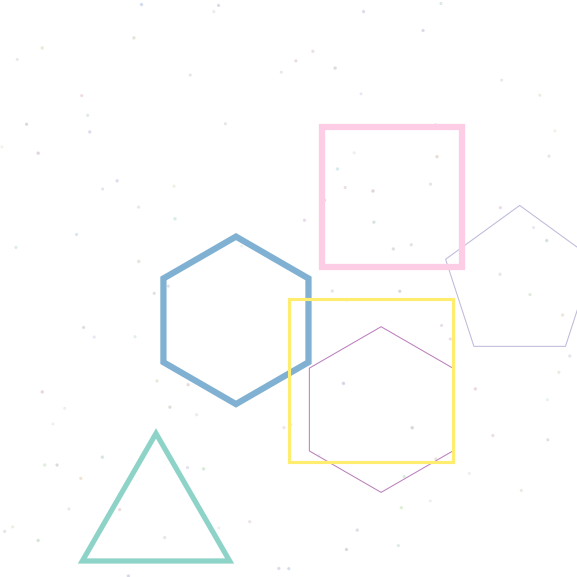[{"shape": "triangle", "thickness": 2.5, "radius": 0.74, "center": [0.27, 0.101]}, {"shape": "pentagon", "thickness": 0.5, "radius": 0.67, "center": [0.9, 0.509]}, {"shape": "hexagon", "thickness": 3, "radius": 0.73, "center": [0.409, 0.444]}, {"shape": "square", "thickness": 3, "radius": 0.61, "center": [0.679, 0.658]}, {"shape": "hexagon", "thickness": 0.5, "radius": 0.72, "center": [0.66, 0.29]}, {"shape": "square", "thickness": 1.5, "radius": 0.71, "center": [0.642, 0.34]}]